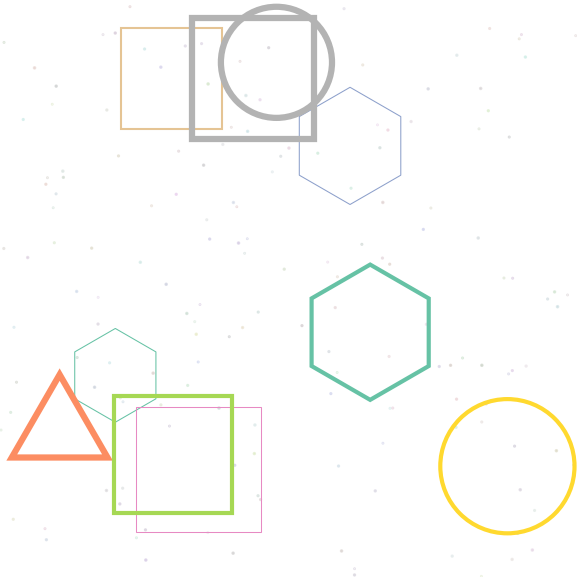[{"shape": "hexagon", "thickness": 2, "radius": 0.59, "center": [0.641, 0.424]}, {"shape": "hexagon", "thickness": 0.5, "radius": 0.41, "center": [0.2, 0.349]}, {"shape": "triangle", "thickness": 3, "radius": 0.48, "center": [0.103, 0.255]}, {"shape": "hexagon", "thickness": 0.5, "radius": 0.51, "center": [0.606, 0.747]}, {"shape": "square", "thickness": 0.5, "radius": 0.54, "center": [0.344, 0.186]}, {"shape": "square", "thickness": 2, "radius": 0.51, "center": [0.3, 0.212]}, {"shape": "circle", "thickness": 2, "radius": 0.58, "center": [0.879, 0.192]}, {"shape": "square", "thickness": 1, "radius": 0.44, "center": [0.296, 0.864]}, {"shape": "square", "thickness": 3, "radius": 0.52, "center": [0.438, 0.863]}, {"shape": "circle", "thickness": 3, "radius": 0.48, "center": [0.479, 0.891]}]